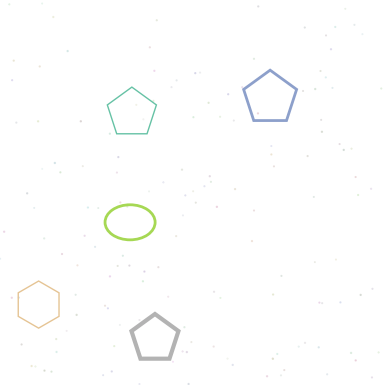[{"shape": "pentagon", "thickness": 1, "radius": 0.34, "center": [0.343, 0.707]}, {"shape": "pentagon", "thickness": 2, "radius": 0.36, "center": [0.702, 0.745]}, {"shape": "oval", "thickness": 2, "radius": 0.33, "center": [0.338, 0.423]}, {"shape": "hexagon", "thickness": 1, "radius": 0.31, "center": [0.1, 0.209]}, {"shape": "pentagon", "thickness": 3, "radius": 0.32, "center": [0.403, 0.12]}]